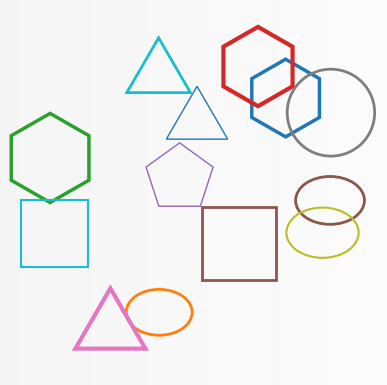[{"shape": "triangle", "thickness": 1, "radius": 0.46, "center": [0.508, 0.684]}, {"shape": "hexagon", "thickness": 2.5, "radius": 0.5, "center": [0.737, 0.745]}, {"shape": "oval", "thickness": 2, "radius": 0.43, "center": [0.411, 0.189]}, {"shape": "hexagon", "thickness": 2.5, "radius": 0.58, "center": [0.129, 0.59]}, {"shape": "hexagon", "thickness": 3, "radius": 0.52, "center": [0.666, 0.827]}, {"shape": "pentagon", "thickness": 1, "radius": 0.45, "center": [0.463, 0.538]}, {"shape": "oval", "thickness": 2, "radius": 0.44, "center": [0.852, 0.479]}, {"shape": "square", "thickness": 2, "radius": 0.47, "center": [0.617, 0.368]}, {"shape": "triangle", "thickness": 3, "radius": 0.52, "center": [0.285, 0.147]}, {"shape": "circle", "thickness": 2, "radius": 0.56, "center": [0.854, 0.707]}, {"shape": "oval", "thickness": 1.5, "radius": 0.47, "center": [0.832, 0.396]}, {"shape": "triangle", "thickness": 2, "radius": 0.47, "center": [0.409, 0.807]}, {"shape": "square", "thickness": 1.5, "radius": 0.43, "center": [0.141, 0.394]}]